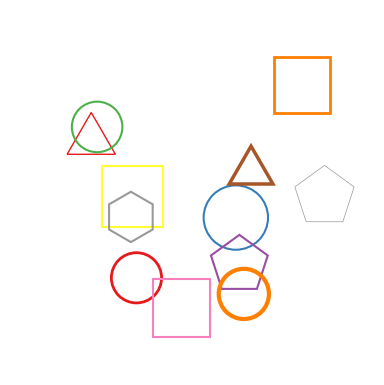[{"shape": "triangle", "thickness": 1, "radius": 0.36, "center": [0.237, 0.635]}, {"shape": "circle", "thickness": 2, "radius": 0.33, "center": [0.354, 0.278]}, {"shape": "circle", "thickness": 1.5, "radius": 0.42, "center": [0.613, 0.435]}, {"shape": "circle", "thickness": 1.5, "radius": 0.33, "center": [0.252, 0.67]}, {"shape": "pentagon", "thickness": 1.5, "radius": 0.39, "center": [0.622, 0.312]}, {"shape": "square", "thickness": 2, "radius": 0.37, "center": [0.784, 0.779]}, {"shape": "circle", "thickness": 3, "radius": 0.33, "center": [0.633, 0.237]}, {"shape": "square", "thickness": 1.5, "radius": 0.4, "center": [0.344, 0.489]}, {"shape": "triangle", "thickness": 2.5, "radius": 0.33, "center": [0.652, 0.555]}, {"shape": "square", "thickness": 1.5, "radius": 0.37, "center": [0.471, 0.2]}, {"shape": "pentagon", "thickness": 0.5, "radius": 0.4, "center": [0.843, 0.49]}, {"shape": "hexagon", "thickness": 1.5, "radius": 0.33, "center": [0.34, 0.437]}]